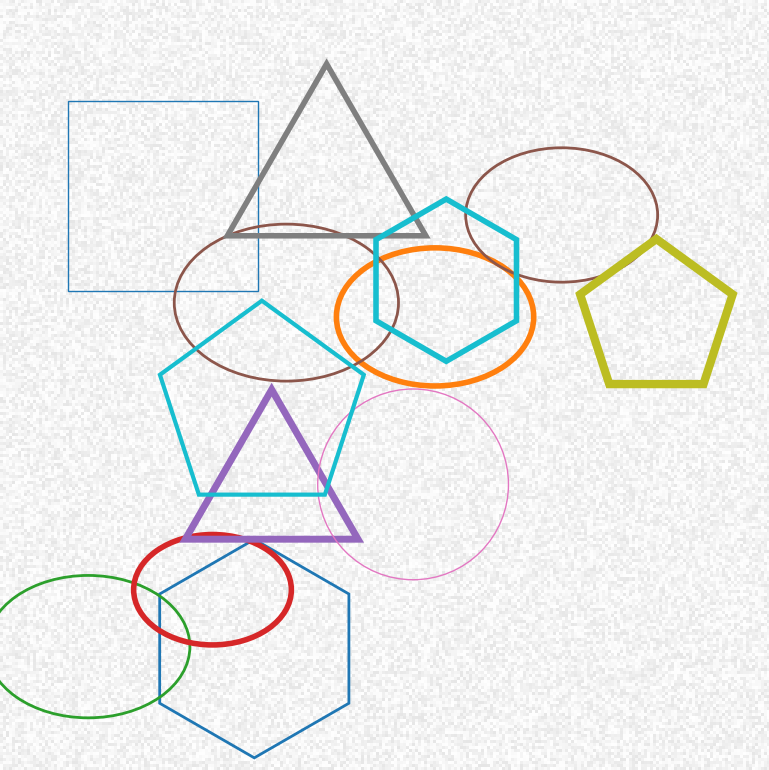[{"shape": "square", "thickness": 0.5, "radius": 0.62, "center": [0.212, 0.745]}, {"shape": "hexagon", "thickness": 1, "radius": 0.71, "center": [0.33, 0.158]}, {"shape": "oval", "thickness": 2, "radius": 0.64, "center": [0.565, 0.588]}, {"shape": "oval", "thickness": 1, "radius": 0.66, "center": [0.115, 0.16]}, {"shape": "oval", "thickness": 2, "radius": 0.51, "center": [0.276, 0.234]}, {"shape": "triangle", "thickness": 2.5, "radius": 0.65, "center": [0.353, 0.364]}, {"shape": "oval", "thickness": 1, "radius": 0.73, "center": [0.372, 0.607]}, {"shape": "oval", "thickness": 1, "radius": 0.62, "center": [0.729, 0.721]}, {"shape": "circle", "thickness": 0.5, "radius": 0.62, "center": [0.536, 0.371]}, {"shape": "triangle", "thickness": 2, "radius": 0.74, "center": [0.424, 0.768]}, {"shape": "pentagon", "thickness": 3, "radius": 0.52, "center": [0.852, 0.585]}, {"shape": "hexagon", "thickness": 2, "radius": 0.53, "center": [0.58, 0.636]}, {"shape": "pentagon", "thickness": 1.5, "radius": 0.7, "center": [0.34, 0.47]}]